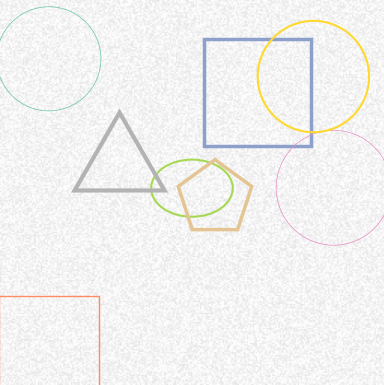[{"shape": "circle", "thickness": 0.5, "radius": 0.68, "center": [0.127, 0.847]}, {"shape": "square", "thickness": 1, "radius": 0.65, "center": [0.128, 0.101]}, {"shape": "square", "thickness": 2.5, "radius": 0.7, "center": [0.67, 0.759]}, {"shape": "circle", "thickness": 0.5, "radius": 0.75, "center": [0.867, 0.512]}, {"shape": "oval", "thickness": 1.5, "radius": 0.53, "center": [0.499, 0.511]}, {"shape": "circle", "thickness": 1.5, "radius": 0.72, "center": [0.814, 0.801]}, {"shape": "pentagon", "thickness": 2.5, "radius": 0.5, "center": [0.558, 0.485]}, {"shape": "triangle", "thickness": 3, "radius": 0.67, "center": [0.311, 0.573]}]